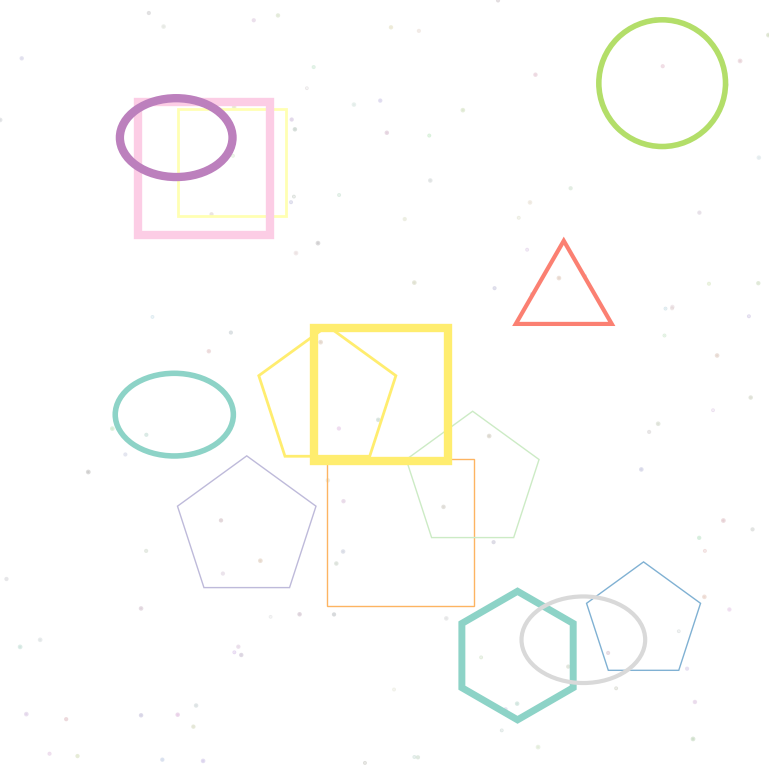[{"shape": "hexagon", "thickness": 2.5, "radius": 0.42, "center": [0.672, 0.149]}, {"shape": "oval", "thickness": 2, "radius": 0.38, "center": [0.226, 0.462]}, {"shape": "square", "thickness": 1, "radius": 0.35, "center": [0.301, 0.789]}, {"shape": "pentagon", "thickness": 0.5, "radius": 0.47, "center": [0.32, 0.313]}, {"shape": "triangle", "thickness": 1.5, "radius": 0.36, "center": [0.732, 0.615]}, {"shape": "pentagon", "thickness": 0.5, "radius": 0.39, "center": [0.836, 0.192]}, {"shape": "square", "thickness": 0.5, "radius": 0.48, "center": [0.52, 0.308]}, {"shape": "circle", "thickness": 2, "radius": 0.41, "center": [0.86, 0.892]}, {"shape": "square", "thickness": 3, "radius": 0.43, "center": [0.265, 0.781]}, {"shape": "oval", "thickness": 1.5, "radius": 0.4, "center": [0.758, 0.169]}, {"shape": "oval", "thickness": 3, "radius": 0.37, "center": [0.229, 0.821]}, {"shape": "pentagon", "thickness": 0.5, "radius": 0.45, "center": [0.614, 0.375]}, {"shape": "square", "thickness": 3, "radius": 0.43, "center": [0.495, 0.488]}, {"shape": "pentagon", "thickness": 1, "radius": 0.47, "center": [0.425, 0.483]}]